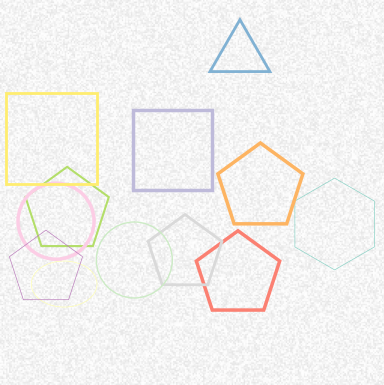[{"shape": "hexagon", "thickness": 0.5, "radius": 0.6, "center": [0.869, 0.418]}, {"shape": "oval", "thickness": 0.5, "radius": 0.43, "center": [0.167, 0.262]}, {"shape": "square", "thickness": 2.5, "radius": 0.51, "center": [0.448, 0.61]}, {"shape": "pentagon", "thickness": 2.5, "radius": 0.57, "center": [0.618, 0.287]}, {"shape": "triangle", "thickness": 2, "radius": 0.45, "center": [0.623, 0.859]}, {"shape": "pentagon", "thickness": 2.5, "radius": 0.58, "center": [0.676, 0.513]}, {"shape": "pentagon", "thickness": 1.5, "radius": 0.57, "center": [0.174, 0.453]}, {"shape": "circle", "thickness": 2.5, "radius": 0.49, "center": [0.146, 0.425]}, {"shape": "pentagon", "thickness": 2, "radius": 0.5, "center": [0.481, 0.342]}, {"shape": "pentagon", "thickness": 0.5, "radius": 0.5, "center": [0.119, 0.302]}, {"shape": "circle", "thickness": 1, "radius": 0.49, "center": [0.349, 0.325]}, {"shape": "square", "thickness": 2, "radius": 0.59, "center": [0.133, 0.64]}]